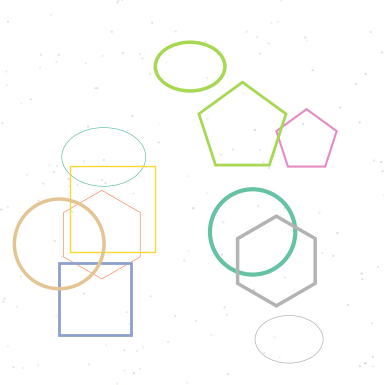[{"shape": "circle", "thickness": 3, "radius": 0.55, "center": [0.656, 0.398]}, {"shape": "oval", "thickness": 0.5, "radius": 0.55, "center": [0.269, 0.592]}, {"shape": "hexagon", "thickness": 0.5, "radius": 0.58, "center": [0.265, 0.391]}, {"shape": "square", "thickness": 2, "radius": 0.47, "center": [0.247, 0.223]}, {"shape": "pentagon", "thickness": 1.5, "radius": 0.41, "center": [0.796, 0.634]}, {"shape": "pentagon", "thickness": 2, "radius": 0.59, "center": [0.63, 0.667]}, {"shape": "oval", "thickness": 2.5, "radius": 0.45, "center": [0.494, 0.827]}, {"shape": "square", "thickness": 1, "radius": 0.55, "center": [0.292, 0.457]}, {"shape": "circle", "thickness": 2.5, "radius": 0.58, "center": [0.154, 0.367]}, {"shape": "oval", "thickness": 0.5, "radius": 0.44, "center": [0.751, 0.119]}, {"shape": "hexagon", "thickness": 2.5, "radius": 0.58, "center": [0.718, 0.322]}]